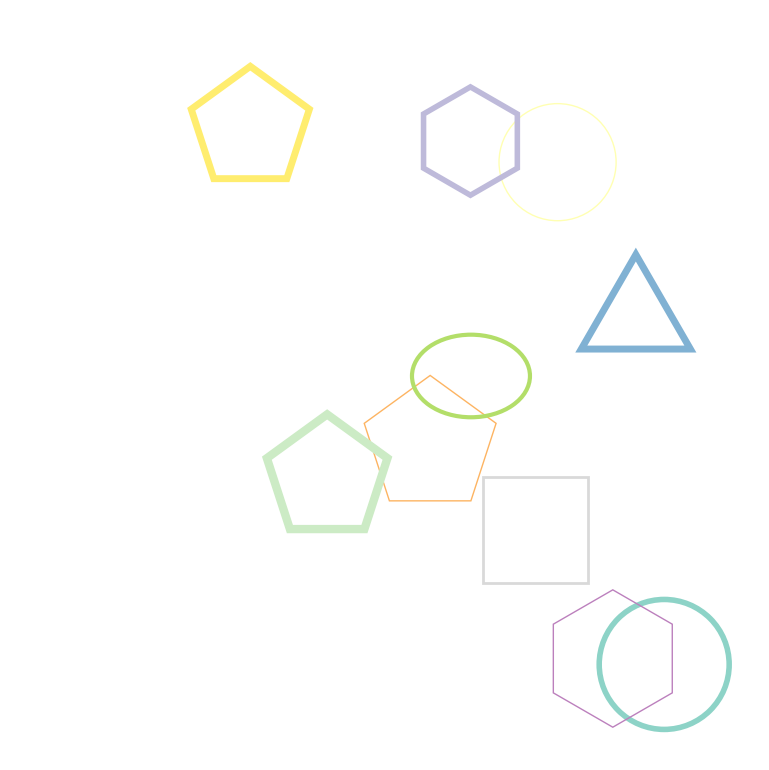[{"shape": "circle", "thickness": 2, "radius": 0.42, "center": [0.863, 0.137]}, {"shape": "circle", "thickness": 0.5, "radius": 0.38, "center": [0.724, 0.789]}, {"shape": "hexagon", "thickness": 2, "radius": 0.35, "center": [0.611, 0.817]}, {"shape": "triangle", "thickness": 2.5, "radius": 0.41, "center": [0.826, 0.588]}, {"shape": "pentagon", "thickness": 0.5, "radius": 0.45, "center": [0.559, 0.422]}, {"shape": "oval", "thickness": 1.5, "radius": 0.38, "center": [0.612, 0.512]}, {"shape": "square", "thickness": 1, "radius": 0.34, "center": [0.696, 0.312]}, {"shape": "hexagon", "thickness": 0.5, "radius": 0.45, "center": [0.796, 0.145]}, {"shape": "pentagon", "thickness": 3, "radius": 0.41, "center": [0.425, 0.38]}, {"shape": "pentagon", "thickness": 2.5, "radius": 0.4, "center": [0.325, 0.833]}]